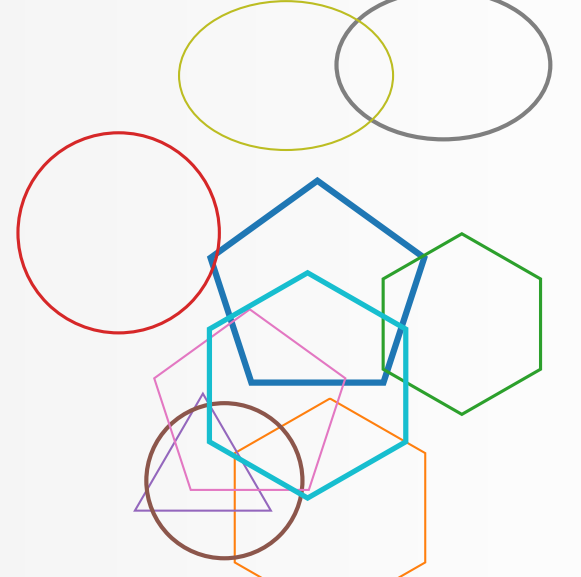[{"shape": "pentagon", "thickness": 3, "radius": 0.97, "center": [0.546, 0.493]}, {"shape": "hexagon", "thickness": 1, "radius": 0.95, "center": [0.568, 0.12]}, {"shape": "hexagon", "thickness": 1.5, "radius": 0.78, "center": [0.795, 0.438]}, {"shape": "circle", "thickness": 1.5, "radius": 0.87, "center": [0.204, 0.596]}, {"shape": "triangle", "thickness": 1, "radius": 0.68, "center": [0.349, 0.182]}, {"shape": "circle", "thickness": 2, "radius": 0.67, "center": [0.386, 0.167]}, {"shape": "pentagon", "thickness": 1, "radius": 0.86, "center": [0.43, 0.291]}, {"shape": "oval", "thickness": 2, "radius": 0.92, "center": [0.763, 0.887]}, {"shape": "oval", "thickness": 1, "radius": 0.92, "center": [0.492, 0.868]}, {"shape": "hexagon", "thickness": 2.5, "radius": 0.98, "center": [0.529, 0.332]}]